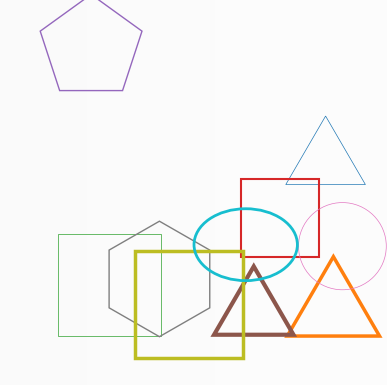[{"shape": "triangle", "thickness": 0.5, "radius": 0.59, "center": [0.84, 0.58]}, {"shape": "triangle", "thickness": 2.5, "radius": 0.69, "center": [0.86, 0.196]}, {"shape": "square", "thickness": 0.5, "radius": 0.66, "center": [0.283, 0.26]}, {"shape": "square", "thickness": 1.5, "radius": 0.5, "center": [0.722, 0.433]}, {"shape": "pentagon", "thickness": 1, "radius": 0.69, "center": [0.235, 0.876]}, {"shape": "triangle", "thickness": 3, "radius": 0.59, "center": [0.655, 0.19]}, {"shape": "circle", "thickness": 0.5, "radius": 0.57, "center": [0.884, 0.361]}, {"shape": "hexagon", "thickness": 1, "radius": 0.75, "center": [0.411, 0.275]}, {"shape": "square", "thickness": 2.5, "radius": 0.7, "center": [0.487, 0.209]}, {"shape": "oval", "thickness": 2, "radius": 0.67, "center": [0.634, 0.364]}]